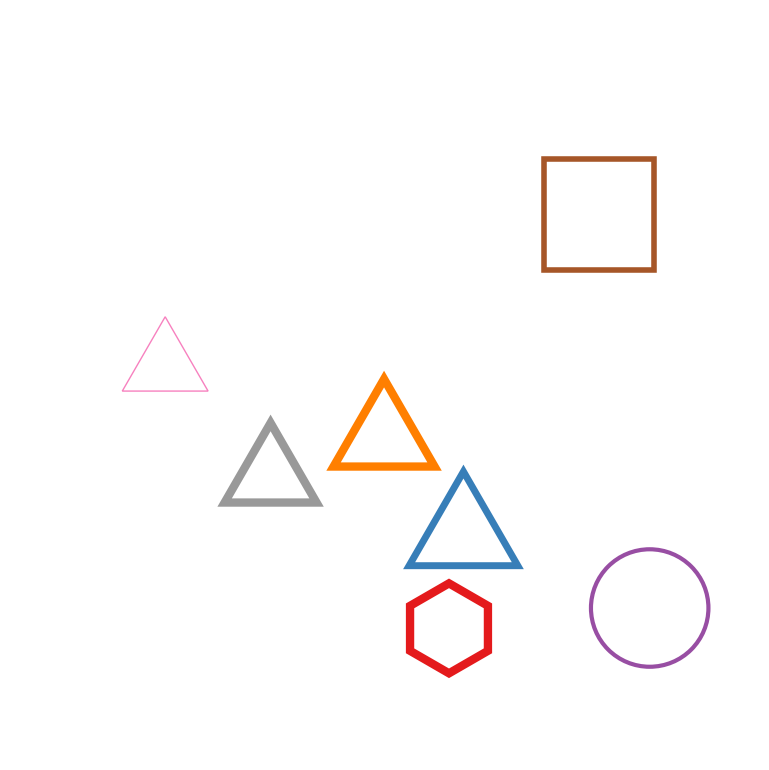[{"shape": "hexagon", "thickness": 3, "radius": 0.29, "center": [0.583, 0.184]}, {"shape": "triangle", "thickness": 2.5, "radius": 0.41, "center": [0.602, 0.306]}, {"shape": "circle", "thickness": 1.5, "radius": 0.38, "center": [0.844, 0.21]}, {"shape": "triangle", "thickness": 3, "radius": 0.38, "center": [0.499, 0.432]}, {"shape": "square", "thickness": 2, "radius": 0.36, "center": [0.778, 0.722]}, {"shape": "triangle", "thickness": 0.5, "radius": 0.32, "center": [0.215, 0.524]}, {"shape": "triangle", "thickness": 3, "radius": 0.34, "center": [0.351, 0.382]}]